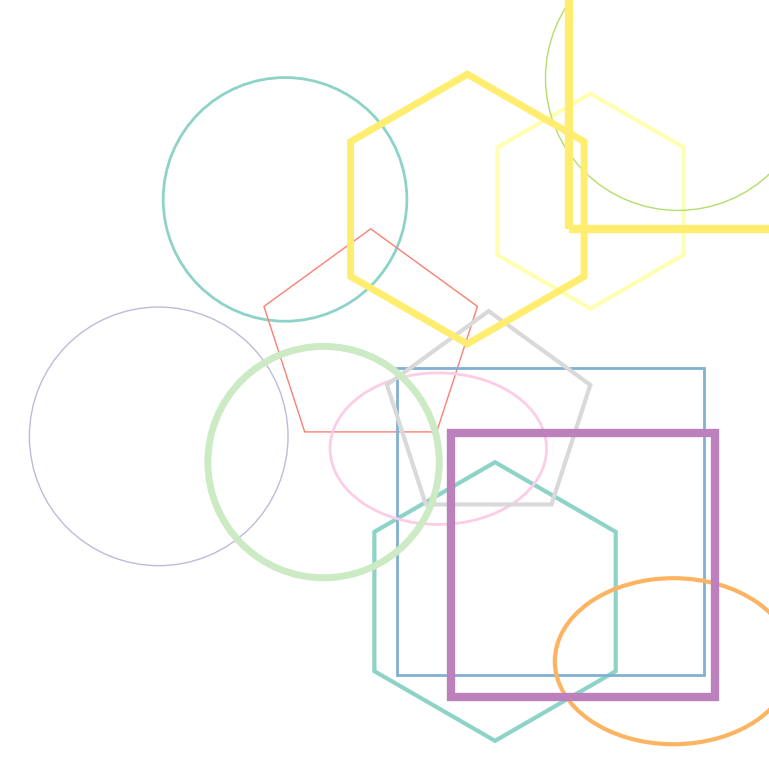[{"shape": "circle", "thickness": 1, "radius": 0.79, "center": [0.37, 0.741]}, {"shape": "hexagon", "thickness": 1.5, "radius": 0.9, "center": [0.643, 0.219]}, {"shape": "hexagon", "thickness": 1.5, "radius": 0.7, "center": [0.767, 0.739]}, {"shape": "circle", "thickness": 0.5, "radius": 0.84, "center": [0.206, 0.433]}, {"shape": "pentagon", "thickness": 0.5, "radius": 0.73, "center": [0.481, 0.557]}, {"shape": "square", "thickness": 1, "radius": 1.0, "center": [0.715, 0.323]}, {"shape": "oval", "thickness": 1.5, "radius": 0.77, "center": [0.875, 0.141]}, {"shape": "circle", "thickness": 0.5, "radius": 0.86, "center": [0.881, 0.899]}, {"shape": "oval", "thickness": 1, "radius": 0.7, "center": [0.569, 0.417]}, {"shape": "pentagon", "thickness": 1.5, "radius": 0.69, "center": [0.635, 0.457]}, {"shape": "square", "thickness": 3, "radius": 0.86, "center": [0.757, 0.267]}, {"shape": "circle", "thickness": 2.5, "radius": 0.75, "center": [0.42, 0.4]}, {"shape": "square", "thickness": 3, "radius": 0.8, "center": [0.898, 0.862]}, {"shape": "hexagon", "thickness": 2.5, "radius": 0.88, "center": [0.607, 0.729]}]